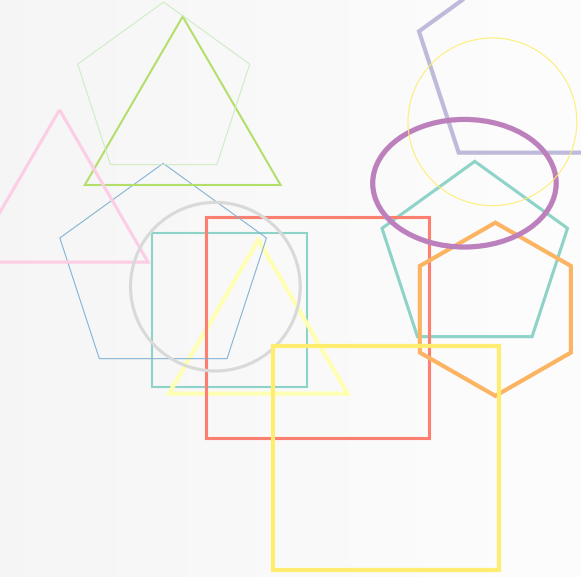[{"shape": "square", "thickness": 1, "radius": 0.67, "center": [0.395, 0.462]}, {"shape": "pentagon", "thickness": 1.5, "radius": 0.84, "center": [0.817, 0.552]}, {"shape": "triangle", "thickness": 2, "radius": 0.89, "center": [0.444, 0.406]}, {"shape": "pentagon", "thickness": 2, "radius": 0.94, "center": [0.9, 0.887]}, {"shape": "square", "thickness": 1.5, "radius": 0.96, "center": [0.547, 0.432]}, {"shape": "pentagon", "thickness": 0.5, "radius": 0.93, "center": [0.281, 0.529]}, {"shape": "hexagon", "thickness": 2, "radius": 0.75, "center": [0.852, 0.464]}, {"shape": "triangle", "thickness": 1, "radius": 0.97, "center": [0.314, 0.776]}, {"shape": "triangle", "thickness": 1.5, "radius": 0.88, "center": [0.102, 0.633]}, {"shape": "circle", "thickness": 1.5, "radius": 0.73, "center": [0.371, 0.503]}, {"shape": "oval", "thickness": 2.5, "radius": 0.79, "center": [0.799, 0.682]}, {"shape": "pentagon", "thickness": 0.5, "radius": 0.78, "center": [0.282, 0.84]}, {"shape": "circle", "thickness": 0.5, "radius": 0.73, "center": [0.847, 0.788]}, {"shape": "square", "thickness": 2, "radius": 0.97, "center": [0.664, 0.207]}]